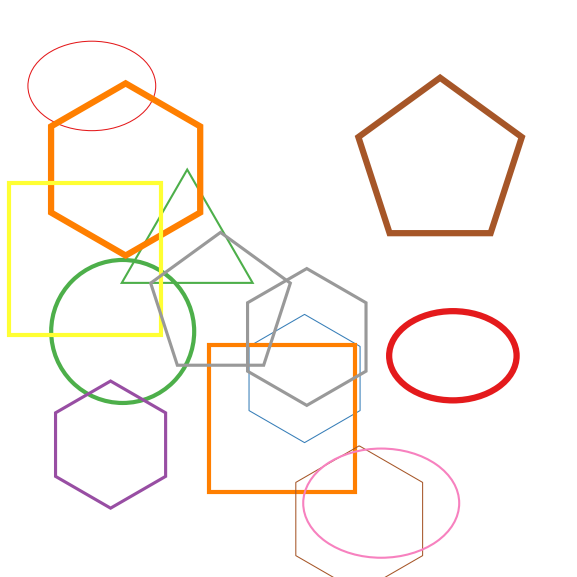[{"shape": "oval", "thickness": 3, "radius": 0.55, "center": [0.784, 0.383]}, {"shape": "oval", "thickness": 0.5, "radius": 0.55, "center": [0.159, 0.85]}, {"shape": "hexagon", "thickness": 0.5, "radius": 0.56, "center": [0.527, 0.344]}, {"shape": "circle", "thickness": 2, "radius": 0.62, "center": [0.212, 0.425]}, {"shape": "triangle", "thickness": 1, "radius": 0.65, "center": [0.324, 0.575]}, {"shape": "hexagon", "thickness": 1.5, "radius": 0.55, "center": [0.191, 0.229]}, {"shape": "square", "thickness": 2, "radius": 0.63, "center": [0.488, 0.275]}, {"shape": "hexagon", "thickness": 3, "radius": 0.75, "center": [0.218, 0.706]}, {"shape": "square", "thickness": 2, "radius": 0.66, "center": [0.147, 0.551]}, {"shape": "pentagon", "thickness": 3, "radius": 0.74, "center": [0.762, 0.716]}, {"shape": "hexagon", "thickness": 0.5, "radius": 0.63, "center": [0.622, 0.1]}, {"shape": "oval", "thickness": 1, "radius": 0.68, "center": [0.66, 0.128]}, {"shape": "hexagon", "thickness": 1.5, "radius": 0.59, "center": [0.531, 0.416]}, {"shape": "pentagon", "thickness": 1.5, "radius": 0.64, "center": [0.382, 0.47]}]